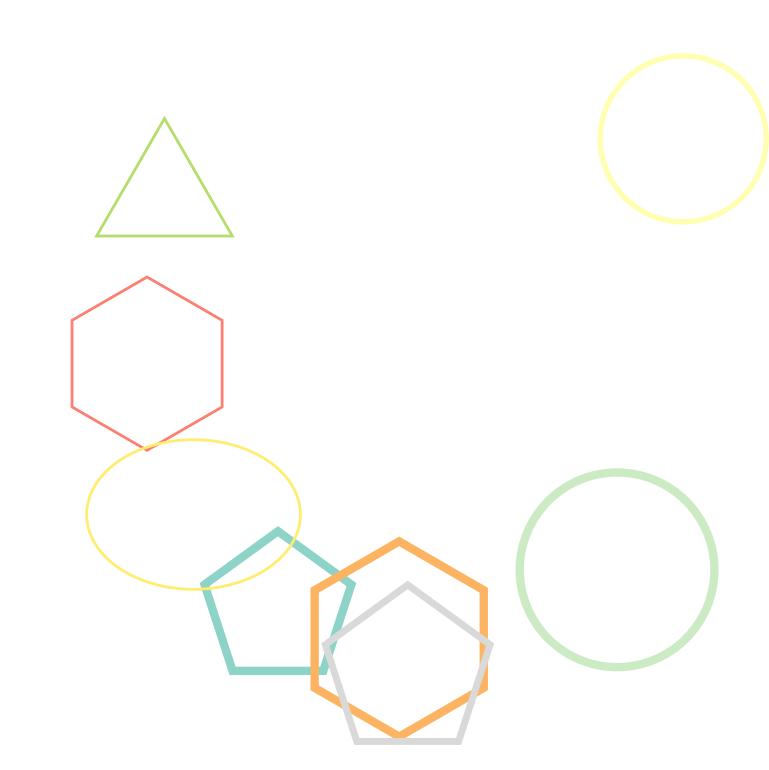[{"shape": "pentagon", "thickness": 3, "radius": 0.5, "center": [0.361, 0.21]}, {"shape": "circle", "thickness": 2, "radius": 0.54, "center": [0.887, 0.82]}, {"shape": "hexagon", "thickness": 1, "radius": 0.56, "center": [0.191, 0.528]}, {"shape": "hexagon", "thickness": 3, "radius": 0.63, "center": [0.518, 0.17]}, {"shape": "triangle", "thickness": 1, "radius": 0.51, "center": [0.214, 0.744]}, {"shape": "pentagon", "thickness": 2.5, "radius": 0.56, "center": [0.529, 0.128]}, {"shape": "circle", "thickness": 3, "radius": 0.63, "center": [0.801, 0.26]}, {"shape": "oval", "thickness": 1, "radius": 0.69, "center": [0.251, 0.332]}]